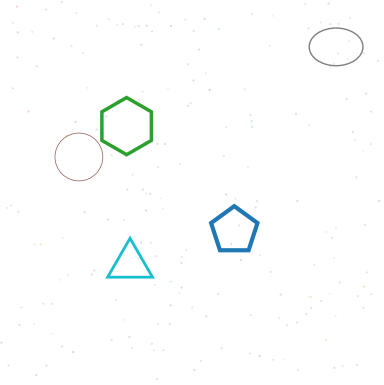[{"shape": "pentagon", "thickness": 3, "radius": 0.32, "center": [0.609, 0.401]}, {"shape": "hexagon", "thickness": 2.5, "radius": 0.37, "center": [0.329, 0.672]}, {"shape": "circle", "thickness": 0.5, "radius": 0.31, "center": [0.205, 0.592]}, {"shape": "oval", "thickness": 1, "radius": 0.35, "center": [0.873, 0.878]}, {"shape": "triangle", "thickness": 2, "radius": 0.34, "center": [0.338, 0.314]}]